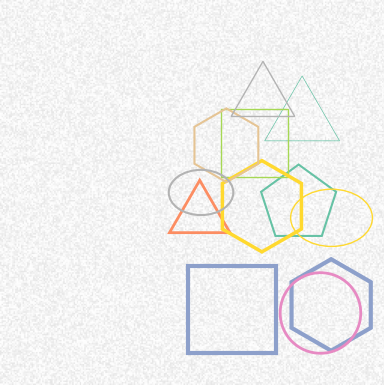[{"shape": "pentagon", "thickness": 1.5, "radius": 0.51, "center": [0.776, 0.47]}, {"shape": "triangle", "thickness": 0.5, "radius": 0.56, "center": [0.785, 0.69]}, {"shape": "triangle", "thickness": 2, "radius": 0.45, "center": [0.519, 0.441]}, {"shape": "hexagon", "thickness": 3, "radius": 0.59, "center": [0.86, 0.208]}, {"shape": "square", "thickness": 3, "radius": 0.57, "center": [0.602, 0.196]}, {"shape": "circle", "thickness": 2, "radius": 0.52, "center": [0.832, 0.187]}, {"shape": "square", "thickness": 1, "radius": 0.44, "center": [0.661, 0.628]}, {"shape": "oval", "thickness": 1, "radius": 0.53, "center": [0.861, 0.434]}, {"shape": "hexagon", "thickness": 2.5, "radius": 0.59, "center": [0.68, 0.464]}, {"shape": "hexagon", "thickness": 1.5, "radius": 0.48, "center": [0.588, 0.623]}, {"shape": "oval", "thickness": 1.5, "radius": 0.42, "center": [0.522, 0.5]}, {"shape": "triangle", "thickness": 1, "radius": 0.48, "center": [0.683, 0.745]}]